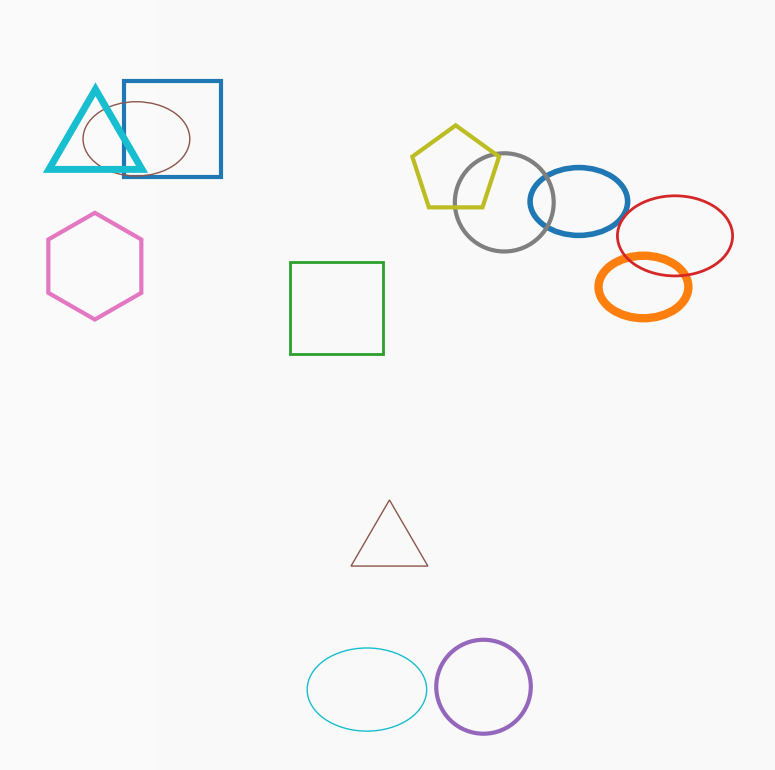[{"shape": "square", "thickness": 1.5, "radius": 0.31, "center": [0.223, 0.833]}, {"shape": "oval", "thickness": 2, "radius": 0.31, "center": [0.747, 0.738]}, {"shape": "oval", "thickness": 3, "radius": 0.29, "center": [0.83, 0.627]}, {"shape": "square", "thickness": 1, "radius": 0.3, "center": [0.434, 0.6]}, {"shape": "oval", "thickness": 1, "radius": 0.37, "center": [0.871, 0.694]}, {"shape": "circle", "thickness": 1.5, "radius": 0.31, "center": [0.624, 0.108]}, {"shape": "triangle", "thickness": 0.5, "radius": 0.29, "center": [0.503, 0.293]}, {"shape": "oval", "thickness": 0.5, "radius": 0.34, "center": [0.176, 0.82]}, {"shape": "hexagon", "thickness": 1.5, "radius": 0.35, "center": [0.122, 0.654]}, {"shape": "circle", "thickness": 1.5, "radius": 0.32, "center": [0.651, 0.737]}, {"shape": "pentagon", "thickness": 1.5, "radius": 0.29, "center": [0.588, 0.778]}, {"shape": "oval", "thickness": 0.5, "radius": 0.39, "center": [0.473, 0.104]}, {"shape": "triangle", "thickness": 2.5, "radius": 0.35, "center": [0.123, 0.815]}]